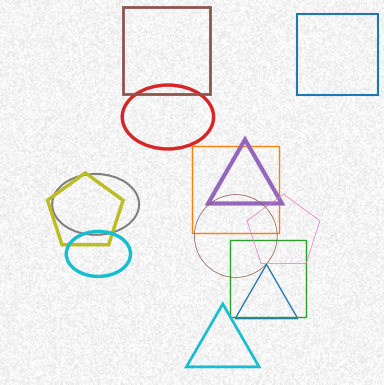[{"shape": "square", "thickness": 1.5, "radius": 0.52, "center": [0.876, 0.858]}, {"shape": "triangle", "thickness": 1, "radius": 0.47, "center": [0.692, 0.219]}, {"shape": "square", "thickness": 1, "radius": 0.57, "center": [0.611, 0.508]}, {"shape": "square", "thickness": 1, "radius": 0.5, "center": [0.696, 0.276]}, {"shape": "oval", "thickness": 2.5, "radius": 0.59, "center": [0.436, 0.696]}, {"shape": "triangle", "thickness": 3, "radius": 0.55, "center": [0.636, 0.527]}, {"shape": "circle", "thickness": 0.5, "radius": 0.54, "center": [0.612, 0.387]}, {"shape": "square", "thickness": 2, "radius": 0.56, "center": [0.432, 0.87]}, {"shape": "pentagon", "thickness": 0.5, "radius": 0.5, "center": [0.736, 0.396]}, {"shape": "oval", "thickness": 1.5, "radius": 0.56, "center": [0.248, 0.469]}, {"shape": "pentagon", "thickness": 2.5, "radius": 0.52, "center": [0.222, 0.448]}, {"shape": "oval", "thickness": 2.5, "radius": 0.42, "center": [0.256, 0.34]}, {"shape": "triangle", "thickness": 2, "radius": 0.55, "center": [0.579, 0.102]}]